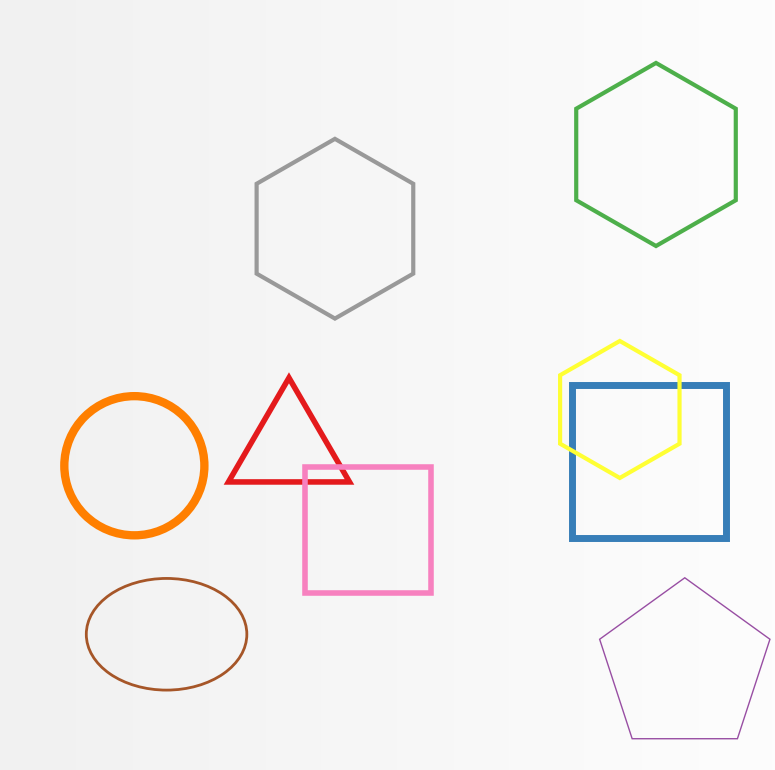[{"shape": "triangle", "thickness": 2, "radius": 0.45, "center": [0.373, 0.419]}, {"shape": "square", "thickness": 2.5, "radius": 0.5, "center": [0.837, 0.401]}, {"shape": "hexagon", "thickness": 1.5, "radius": 0.59, "center": [0.846, 0.799]}, {"shape": "pentagon", "thickness": 0.5, "radius": 0.58, "center": [0.884, 0.134]}, {"shape": "circle", "thickness": 3, "radius": 0.45, "center": [0.173, 0.395]}, {"shape": "hexagon", "thickness": 1.5, "radius": 0.44, "center": [0.8, 0.468]}, {"shape": "oval", "thickness": 1, "radius": 0.52, "center": [0.215, 0.176]}, {"shape": "square", "thickness": 2, "radius": 0.41, "center": [0.475, 0.312]}, {"shape": "hexagon", "thickness": 1.5, "radius": 0.58, "center": [0.432, 0.703]}]